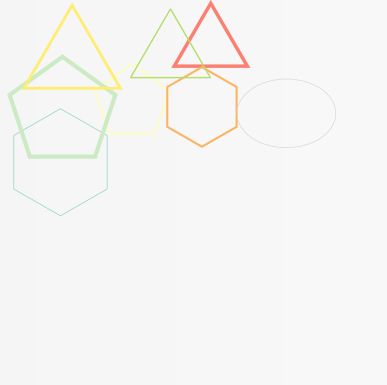[{"shape": "hexagon", "thickness": 0.5, "radius": 0.7, "center": [0.156, 0.579]}, {"shape": "pentagon", "thickness": 1, "radius": 0.5, "center": [0.34, 0.734]}, {"shape": "triangle", "thickness": 2.5, "radius": 0.54, "center": [0.544, 0.883]}, {"shape": "hexagon", "thickness": 1.5, "radius": 0.52, "center": [0.521, 0.722]}, {"shape": "triangle", "thickness": 1, "radius": 0.59, "center": [0.44, 0.858]}, {"shape": "oval", "thickness": 0.5, "radius": 0.64, "center": [0.739, 0.706]}, {"shape": "pentagon", "thickness": 3, "radius": 0.72, "center": [0.161, 0.709]}, {"shape": "triangle", "thickness": 2, "radius": 0.72, "center": [0.186, 0.843]}]